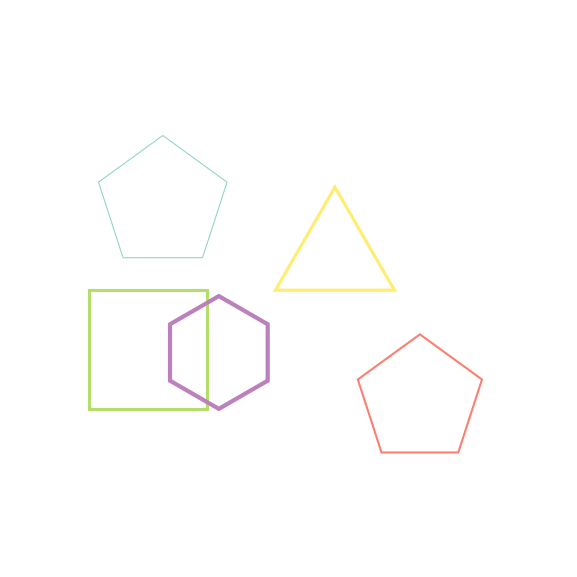[{"shape": "pentagon", "thickness": 0.5, "radius": 0.59, "center": [0.282, 0.648]}, {"shape": "pentagon", "thickness": 1, "radius": 0.57, "center": [0.727, 0.307]}, {"shape": "square", "thickness": 1.5, "radius": 0.51, "center": [0.256, 0.394]}, {"shape": "hexagon", "thickness": 2, "radius": 0.49, "center": [0.379, 0.389]}, {"shape": "triangle", "thickness": 1.5, "radius": 0.6, "center": [0.58, 0.556]}]